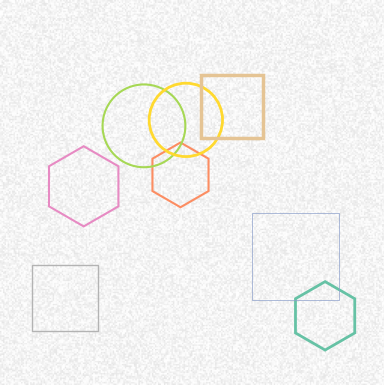[{"shape": "hexagon", "thickness": 2, "radius": 0.44, "center": [0.844, 0.18]}, {"shape": "hexagon", "thickness": 1.5, "radius": 0.42, "center": [0.469, 0.546]}, {"shape": "square", "thickness": 0.5, "radius": 0.57, "center": [0.767, 0.333]}, {"shape": "hexagon", "thickness": 1.5, "radius": 0.52, "center": [0.217, 0.516]}, {"shape": "circle", "thickness": 1.5, "radius": 0.54, "center": [0.374, 0.673]}, {"shape": "circle", "thickness": 2, "radius": 0.48, "center": [0.483, 0.689]}, {"shape": "square", "thickness": 2.5, "radius": 0.41, "center": [0.602, 0.724]}, {"shape": "square", "thickness": 1, "radius": 0.43, "center": [0.169, 0.227]}]